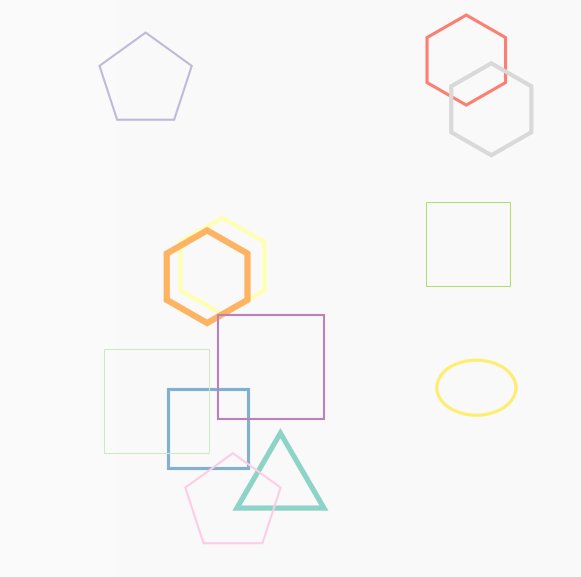[{"shape": "triangle", "thickness": 2.5, "radius": 0.43, "center": [0.482, 0.163]}, {"shape": "hexagon", "thickness": 2, "radius": 0.42, "center": [0.383, 0.538]}, {"shape": "pentagon", "thickness": 1, "radius": 0.42, "center": [0.251, 0.859]}, {"shape": "hexagon", "thickness": 1.5, "radius": 0.39, "center": [0.802, 0.895]}, {"shape": "square", "thickness": 1.5, "radius": 0.34, "center": [0.358, 0.257]}, {"shape": "hexagon", "thickness": 3, "radius": 0.4, "center": [0.356, 0.52]}, {"shape": "square", "thickness": 0.5, "radius": 0.36, "center": [0.805, 0.576]}, {"shape": "pentagon", "thickness": 1, "radius": 0.43, "center": [0.401, 0.128]}, {"shape": "hexagon", "thickness": 2, "radius": 0.4, "center": [0.845, 0.81]}, {"shape": "square", "thickness": 1, "radius": 0.45, "center": [0.466, 0.364]}, {"shape": "square", "thickness": 0.5, "radius": 0.45, "center": [0.269, 0.304]}, {"shape": "oval", "thickness": 1.5, "radius": 0.34, "center": [0.82, 0.328]}]